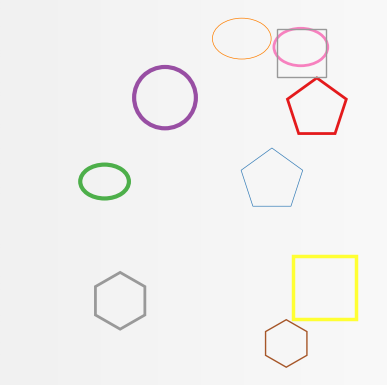[{"shape": "pentagon", "thickness": 2, "radius": 0.4, "center": [0.818, 0.718]}, {"shape": "pentagon", "thickness": 0.5, "radius": 0.42, "center": [0.702, 0.532]}, {"shape": "oval", "thickness": 3, "radius": 0.31, "center": [0.27, 0.528]}, {"shape": "circle", "thickness": 3, "radius": 0.4, "center": [0.426, 0.746]}, {"shape": "oval", "thickness": 0.5, "radius": 0.38, "center": [0.624, 0.9]}, {"shape": "square", "thickness": 2.5, "radius": 0.41, "center": [0.838, 0.254]}, {"shape": "hexagon", "thickness": 1, "radius": 0.31, "center": [0.739, 0.108]}, {"shape": "oval", "thickness": 2, "radius": 0.35, "center": [0.776, 0.878]}, {"shape": "hexagon", "thickness": 2, "radius": 0.37, "center": [0.31, 0.219]}, {"shape": "square", "thickness": 1, "radius": 0.32, "center": [0.778, 0.862]}]